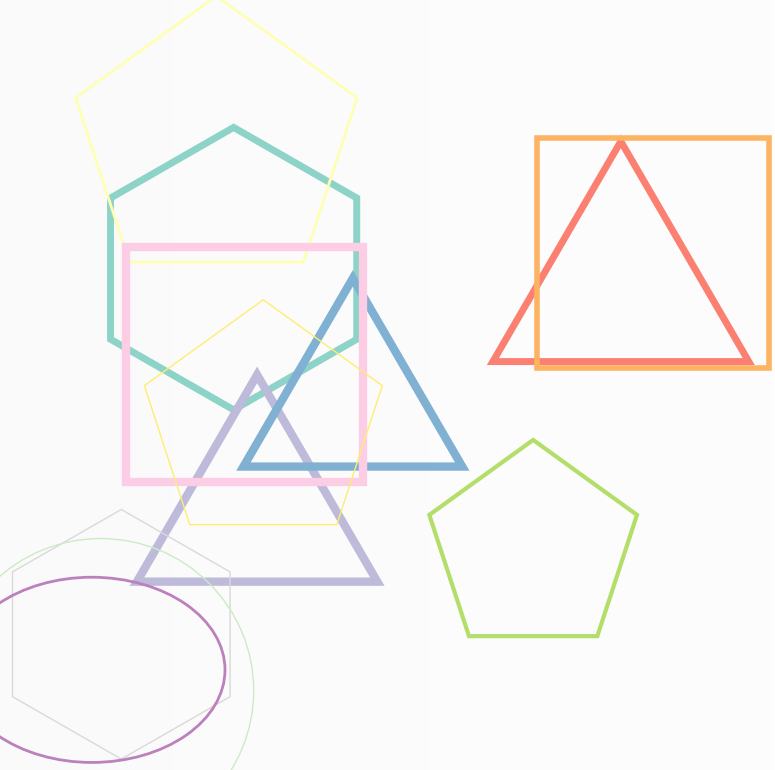[{"shape": "hexagon", "thickness": 2.5, "radius": 0.92, "center": [0.301, 0.651]}, {"shape": "pentagon", "thickness": 1, "radius": 0.95, "center": [0.279, 0.814]}, {"shape": "triangle", "thickness": 3, "radius": 0.9, "center": [0.332, 0.334]}, {"shape": "triangle", "thickness": 2.5, "radius": 0.95, "center": [0.801, 0.626]}, {"shape": "triangle", "thickness": 3, "radius": 0.81, "center": [0.455, 0.476]}, {"shape": "square", "thickness": 2, "radius": 0.75, "center": [0.843, 0.671]}, {"shape": "pentagon", "thickness": 1.5, "radius": 0.7, "center": [0.688, 0.288]}, {"shape": "square", "thickness": 3, "radius": 0.76, "center": [0.315, 0.526]}, {"shape": "hexagon", "thickness": 0.5, "radius": 0.81, "center": [0.157, 0.176]}, {"shape": "oval", "thickness": 1, "radius": 0.86, "center": [0.119, 0.13]}, {"shape": "circle", "thickness": 0.5, "radius": 0.99, "center": [0.13, 0.103]}, {"shape": "pentagon", "thickness": 0.5, "radius": 0.81, "center": [0.34, 0.449]}]